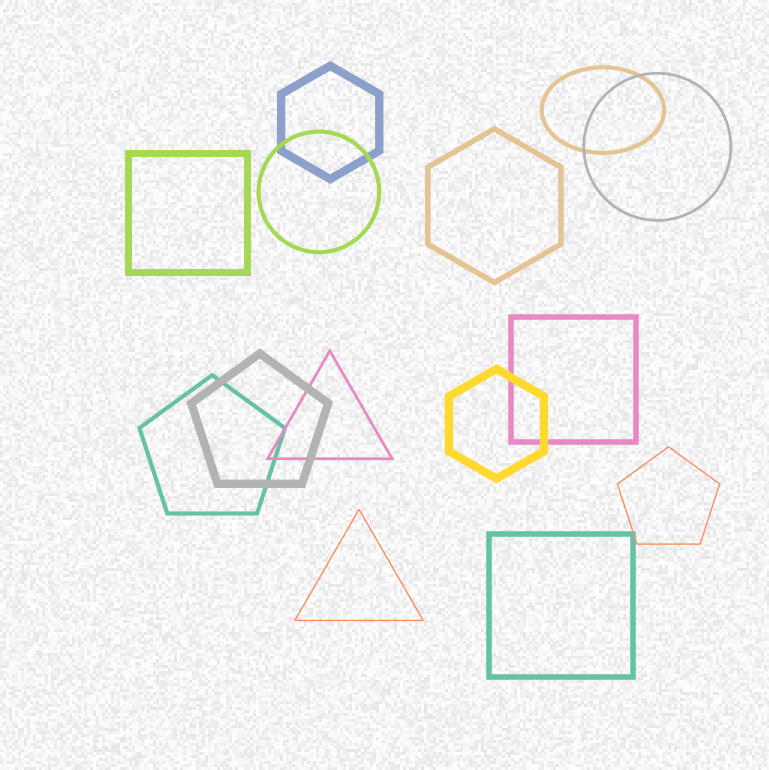[{"shape": "pentagon", "thickness": 1.5, "radius": 0.5, "center": [0.276, 0.413]}, {"shape": "square", "thickness": 2, "radius": 0.47, "center": [0.728, 0.214]}, {"shape": "triangle", "thickness": 0.5, "radius": 0.48, "center": [0.466, 0.242]}, {"shape": "pentagon", "thickness": 0.5, "radius": 0.35, "center": [0.868, 0.35]}, {"shape": "hexagon", "thickness": 3, "radius": 0.37, "center": [0.429, 0.841]}, {"shape": "triangle", "thickness": 1, "radius": 0.47, "center": [0.428, 0.451]}, {"shape": "square", "thickness": 2, "radius": 0.41, "center": [0.745, 0.507]}, {"shape": "circle", "thickness": 1.5, "radius": 0.39, "center": [0.414, 0.751]}, {"shape": "square", "thickness": 2.5, "radius": 0.39, "center": [0.243, 0.724]}, {"shape": "hexagon", "thickness": 3, "radius": 0.36, "center": [0.645, 0.45]}, {"shape": "hexagon", "thickness": 2, "radius": 0.5, "center": [0.642, 0.733]}, {"shape": "oval", "thickness": 1.5, "radius": 0.4, "center": [0.783, 0.857]}, {"shape": "circle", "thickness": 1, "radius": 0.48, "center": [0.854, 0.809]}, {"shape": "pentagon", "thickness": 3, "radius": 0.47, "center": [0.337, 0.447]}]